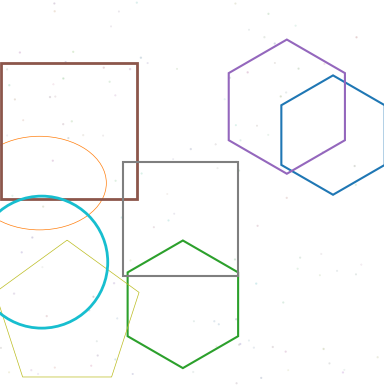[{"shape": "hexagon", "thickness": 1.5, "radius": 0.78, "center": [0.865, 0.649]}, {"shape": "oval", "thickness": 0.5, "radius": 0.87, "center": [0.103, 0.524]}, {"shape": "hexagon", "thickness": 1.5, "radius": 0.83, "center": [0.475, 0.21]}, {"shape": "hexagon", "thickness": 1.5, "radius": 0.87, "center": [0.745, 0.723]}, {"shape": "square", "thickness": 2, "radius": 0.89, "center": [0.179, 0.66]}, {"shape": "square", "thickness": 1.5, "radius": 0.74, "center": [0.469, 0.431]}, {"shape": "pentagon", "thickness": 0.5, "radius": 0.98, "center": [0.174, 0.18]}, {"shape": "circle", "thickness": 2, "radius": 0.86, "center": [0.108, 0.319]}]